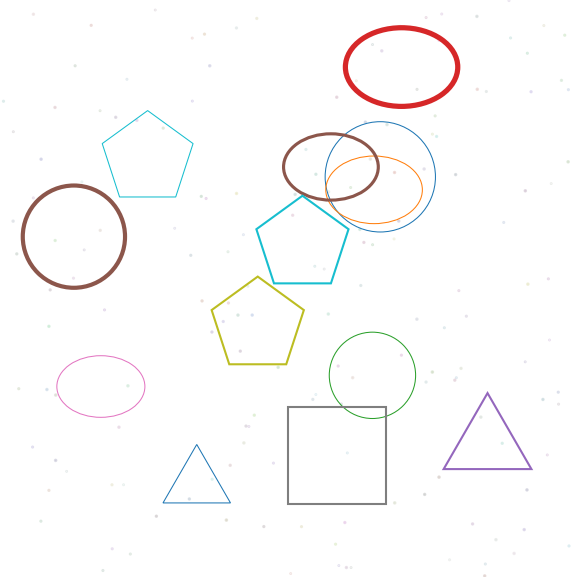[{"shape": "circle", "thickness": 0.5, "radius": 0.48, "center": [0.659, 0.693]}, {"shape": "triangle", "thickness": 0.5, "radius": 0.34, "center": [0.341, 0.162]}, {"shape": "oval", "thickness": 0.5, "radius": 0.42, "center": [0.648, 0.67]}, {"shape": "circle", "thickness": 0.5, "radius": 0.37, "center": [0.645, 0.349]}, {"shape": "oval", "thickness": 2.5, "radius": 0.49, "center": [0.695, 0.883]}, {"shape": "triangle", "thickness": 1, "radius": 0.44, "center": [0.844, 0.231]}, {"shape": "circle", "thickness": 2, "radius": 0.44, "center": [0.128, 0.589]}, {"shape": "oval", "thickness": 1.5, "radius": 0.41, "center": [0.573, 0.71]}, {"shape": "oval", "thickness": 0.5, "radius": 0.38, "center": [0.175, 0.33]}, {"shape": "square", "thickness": 1, "radius": 0.42, "center": [0.584, 0.211]}, {"shape": "pentagon", "thickness": 1, "radius": 0.42, "center": [0.446, 0.436]}, {"shape": "pentagon", "thickness": 1, "radius": 0.42, "center": [0.524, 0.576]}, {"shape": "pentagon", "thickness": 0.5, "radius": 0.41, "center": [0.256, 0.725]}]